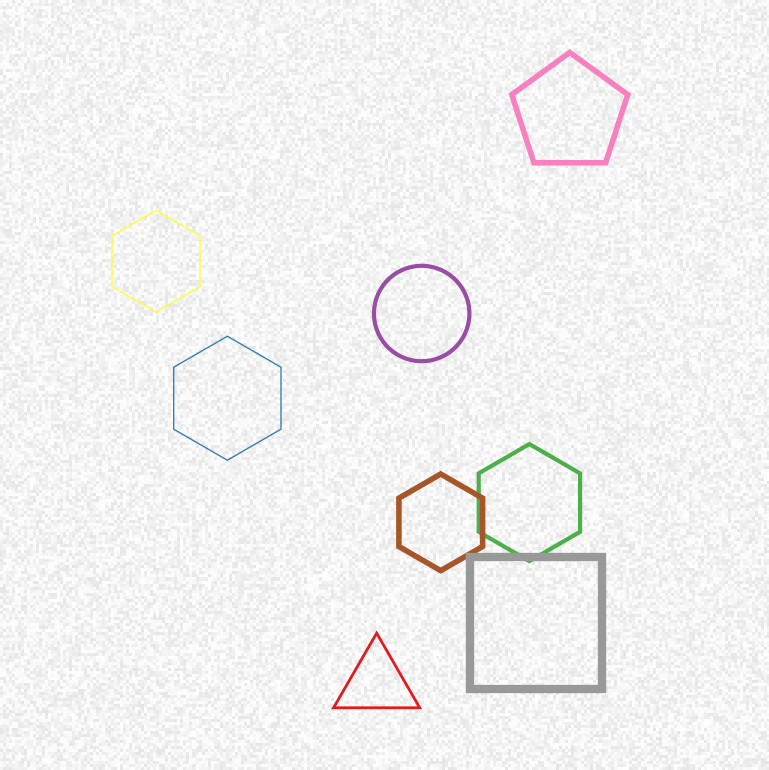[{"shape": "triangle", "thickness": 1, "radius": 0.32, "center": [0.489, 0.113]}, {"shape": "hexagon", "thickness": 0.5, "radius": 0.4, "center": [0.295, 0.483]}, {"shape": "hexagon", "thickness": 1.5, "radius": 0.38, "center": [0.688, 0.347]}, {"shape": "circle", "thickness": 1.5, "radius": 0.31, "center": [0.548, 0.593]}, {"shape": "hexagon", "thickness": 0.5, "radius": 0.33, "center": [0.203, 0.661]}, {"shape": "hexagon", "thickness": 2, "radius": 0.31, "center": [0.572, 0.322]}, {"shape": "pentagon", "thickness": 2, "radius": 0.4, "center": [0.74, 0.853]}, {"shape": "square", "thickness": 3, "radius": 0.43, "center": [0.696, 0.191]}]